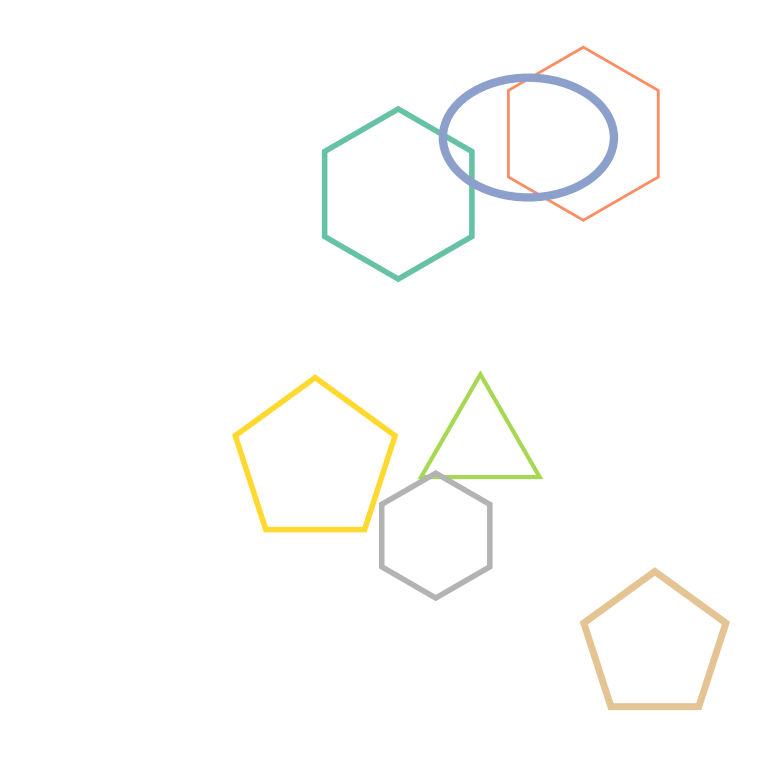[{"shape": "hexagon", "thickness": 2, "radius": 0.55, "center": [0.517, 0.748]}, {"shape": "hexagon", "thickness": 1, "radius": 0.56, "center": [0.758, 0.826]}, {"shape": "oval", "thickness": 3, "radius": 0.56, "center": [0.686, 0.821]}, {"shape": "triangle", "thickness": 1.5, "radius": 0.44, "center": [0.624, 0.425]}, {"shape": "pentagon", "thickness": 2, "radius": 0.55, "center": [0.409, 0.4]}, {"shape": "pentagon", "thickness": 2.5, "radius": 0.49, "center": [0.85, 0.161]}, {"shape": "hexagon", "thickness": 2, "radius": 0.41, "center": [0.566, 0.304]}]